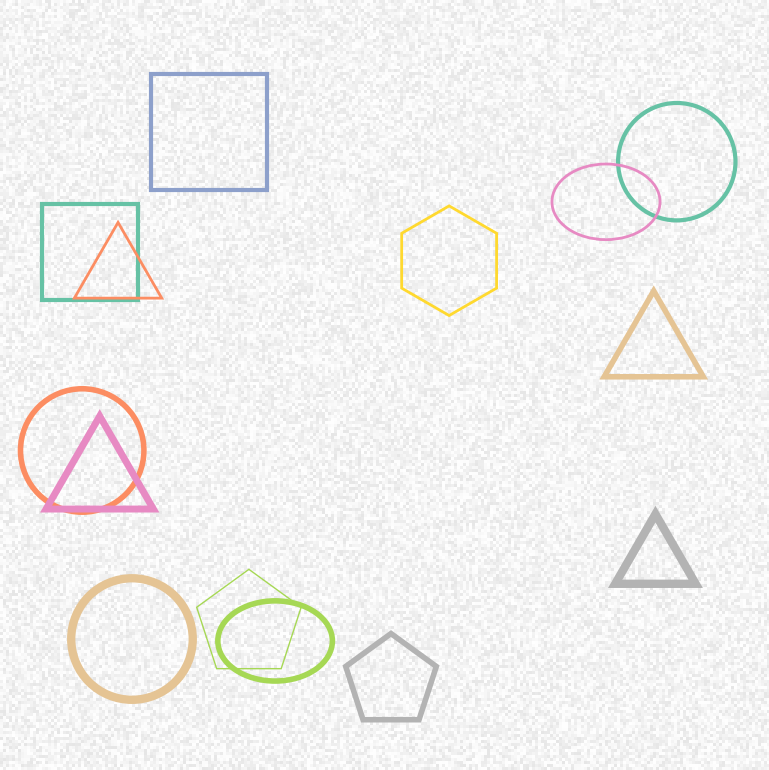[{"shape": "circle", "thickness": 1.5, "radius": 0.38, "center": [0.879, 0.79]}, {"shape": "square", "thickness": 1.5, "radius": 0.31, "center": [0.117, 0.673]}, {"shape": "circle", "thickness": 2, "radius": 0.4, "center": [0.107, 0.415]}, {"shape": "triangle", "thickness": 1, "radius": 0.33, "center": [0.153, 0.646]}, {"shape": "square", "thickness": 1.5, "radius": 0.38, "center": [0.271, 0.829]}, {"shape": "oval", "thickness": 1, "radius": 0.35, "center": [0.787, 0.738]}, {"shape": "triangle", "thickness": 2.5, "radius": 0.4, "center": [0.13, 0.379]}, {"shape": "oval", "thickness": 2, "radius": 0.37, "center": [0.357, 0.168]}, {"shape": "pentagon", "thickness": 0.5, "radius": 0.36, "center": [0.323, 0.189]}, {"shape": "hexagon", "thickness": 1, "radius": 0.36, "center": [0.583, 0.661]}, {"shape": "triangle", "thickness": 2, "radius": 0.37, "center": [0.849, 0.548]}, {"shape": "circle", "thickness": 3, "radius": 0.39, "center": [0.171, 0.17]}, {"shape": "pentagon", "thickness": 2, "radius": 0.31, "center": [0.508, 0.115]}, {"shape": "triangle", "thickness": 3, "radius": 0.3, "center": [0.851, 0.272]}]